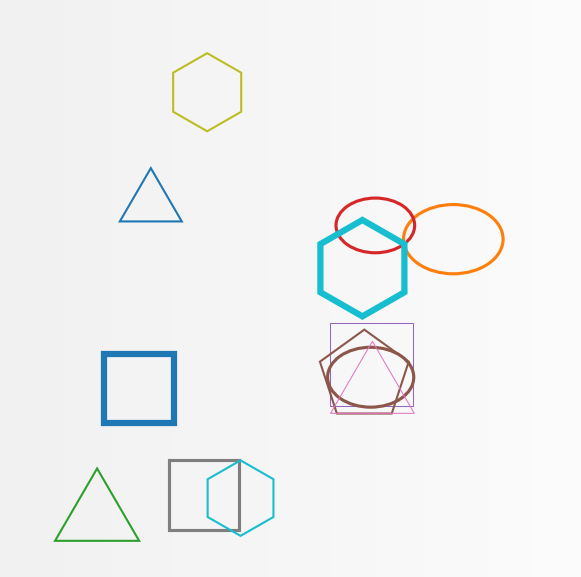[{"shape": "square", "thickness": 3, "radius": 0.3, "center": [0.239, 0.327]}, {"shape": "triangle", "thickness": 1, "radius": 0.31, "center": [0.259, 0.646]}, {"shape": "oval", "thickness": 1.5, "radius": 0.43, "center": [0.78, 0.585]}, {"shape": "triangle", "thickness": 1, "radius": 0.42, "center": [0.167, 0.104]}, {"shape": "oval", "thickness": 1.5, "radius": 0.34, "center": [0.646, 0.609]}, {"shape": "square", "thickness": 0.5, "radius": 0.36, "center": [0.64, 0.368]}, {"shape": "pentagon", "thickness": 1, "radius": 0.4, "center": [0.627, 0.348]}, {"shape": "oval", "thickness": 1.5, "radius": 0.37, "center": [0.638, 0.346]}, {"shape": "triangle", "thickness": 0.5, "radius": 0.42, "center": [0.641, 0.325]}, {"shape": "square", "thickness": 1.5, "radius": 0.3, "center": [0.351, 0.142]}, {"shape": "hexagon", "thickness": 1, "radius": 0.34, "center": [0.356, 0.839]}, {"shape": "hexagon", "thickness": 1, "radius": 0.33, "center": [0.414, 0.137]}, {"shape": "hexagon", "thickness": 3, "radius": 0.42, "center": [0.623, 0.535]}]